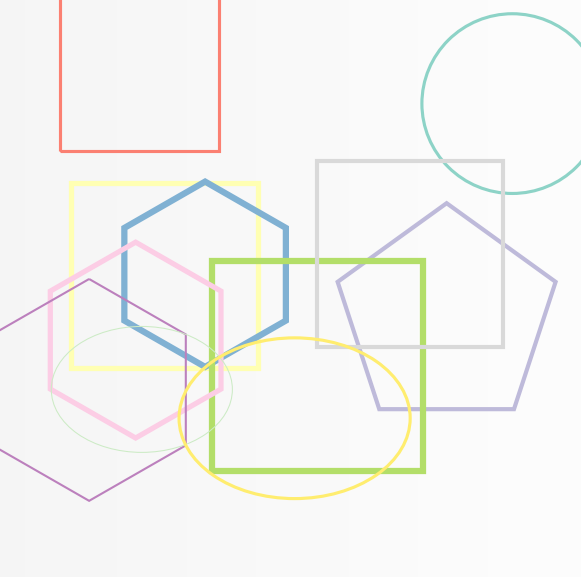[{"shape": "circle", "thickness": 1.5, "radius": 0.78, "center": [0.881, 0.82]}, {"shape": "square", "thickness": 2.5, "radius": 0.8, "center": [0.283, 0.522]}, {"shape": "pentagon", "thickness": 2, "radius": 0.99, "center": [0.768, 0.45]}, {"shape": "square", "thickness": 1.5, "radius": 0.68, "center": [0.24, 0.875]}, {"shape": "hexagon", "thickness": 3, "radius": 0.8, "center": [0.353, 0.524]}, {"shape": "square", "thickness": 3, "radius": 0.91, "center": [0.547, 0.365]}, {"shape": "hexagon", "thickness": 2.5, "radius": 0.85, "center": [0.233, 0.41]}, {"shape": "square", "thickness": 2, "radius": 0.8, "center": [0.705, 0.56]}, {"shape": "hexagon", "thickness": 1, "radius": 0.96, "center": [0.153, 0.324]}, {"shape": "oval", "thickness": 0.5, "radius": 0.78, "center": [0.244, 0.325]}, {"shape": "oval", "thickness": 1.5, "radius": 0.99, "center": [0.507, 0.275]}]